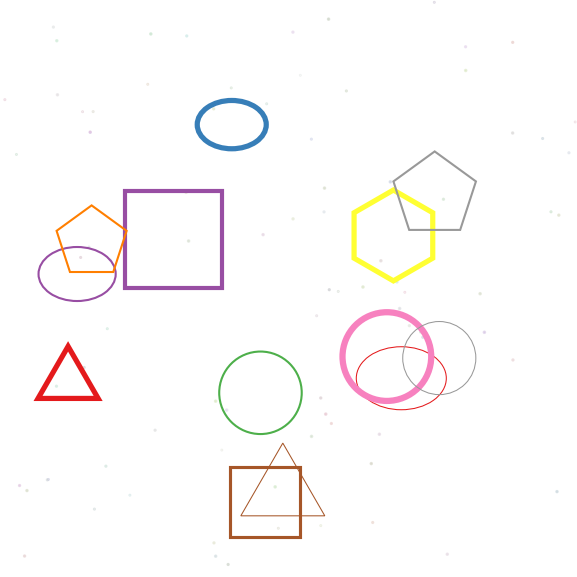[{"shape": "triangle", "thickness": 2.5, "radius": 0.3, "center": [0.118, 0.339]}, {"shape": "oval", "thickness": 0.5, "radius": 0.39, "center": [0.695, 0.344]}, {"shape": "oval", "thickness": 2.5, "radius": 0.3, "center": [0.401, 0.783]}, {"shape": "circle", "thickness": 1, "radius": 0.36, "center": [0.451, 0.319]}, {"shape": "oval", "thickness": 1, "radius": 0.33, "center": [0.134, 0.525]}, {"shape": "square", "thickness": 2, "radius": 0.42, "center": [0.301, 0.584]}, {"shape": "pentagon", "thickness": 1, "radius": 0.32, "center": [0.159, 0.58]}, {"shape": "hexagon", "thickness": 2.5, "radius": 0.39, "center": [0.681, 0.591]}, {"shape": "square", "thickness": 1.5, "radius": 0.3, "center": [0.459, 0.13]}, {"shape": "triangle", "thickness": 0.5, "radius": 0.42, "center": [0.49, 0.148]}, {"shape": "circle", "thickness": 3, "radius": 0.38, "center": [0.67, 0.382]}, {"shape": "circle", "thickness": 0.5, "radius": 0.32, "center": [0.761, 0.379]}, {"shape": "pentagon", "thickness": 1, "radius": 0.38, "center": [0.753, 0.662]}]